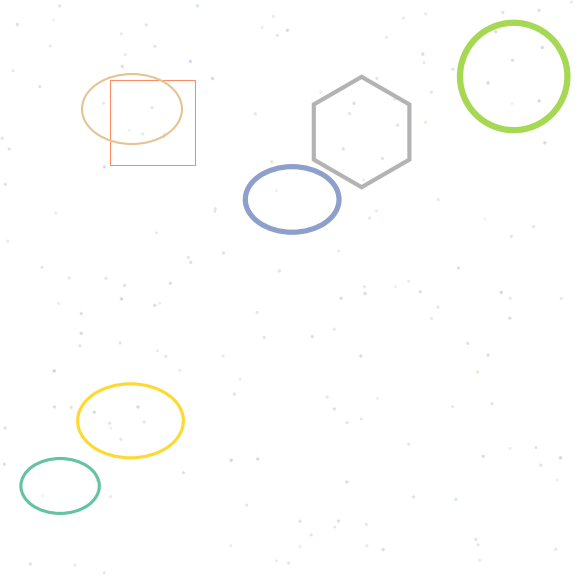[{"shape": "oval", "thickness": 1.5, "radius": 0.34, "center": [0.104, 0.158]}, {"shape": "square", "thickness": 0.5, "radius": 0.37, "center": [0.264, 0.787]}, {"shape": "oval", "thickness": 2.5, "radius": 0.41, "center": [0.506, 0.654]}, {"shape": "circle", "thickness": 3, "radius": 0.46, "center": [0.89, 0.867]}, {"shape": "oval", "thickness": 1.5, "radius": 0.46, "center": [0.226, 0.27]}, {"shape": "oval", "thickness": 1, "radius": 0.43, "center": [0.229, 0.81]}, {"shape": "hexagon", "thickness": 2, "radius": 0.48, "center": [0.626, 0.771]}]